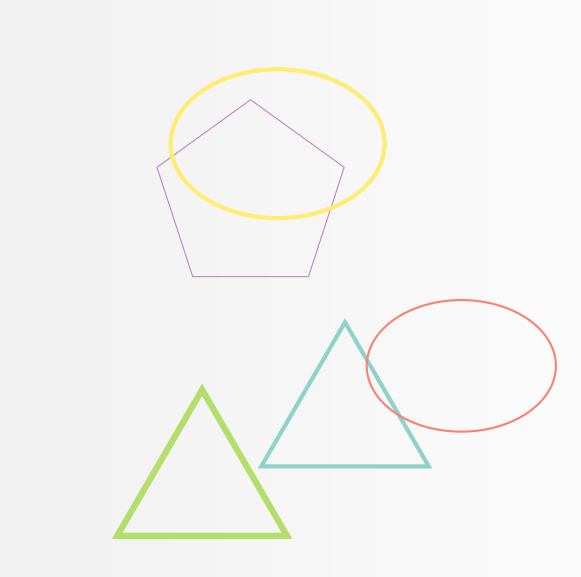[{"shape": "triangle", "thickness": 2, "radius": 0.83, "center": [0.594, 0.275]}, {"shape": "oval", "thickness": 1, "radius": 0.81, "center": [0.794, 0.366]}, {"shape": "triangle", "thickness": 3, "radius": 0.84, "center": [0.348, 0.156]}, {"shape": "pentagon", "thickness": 0.5, "radius": 0.85, "center": [0.431, 0.657]}, {"shape": "oval", "thickness": 2, "radius": 0.92, "center": [0.478, 0.75]}]